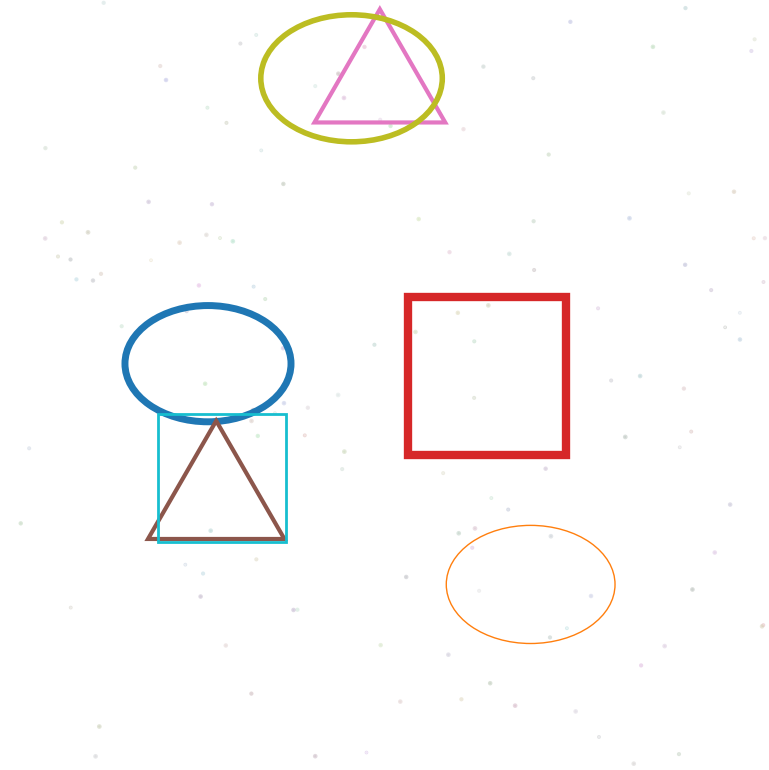[{"shape": "oval", "thickness": 2.5, "radius": 0.54, "center": [0.27, 0.528]}, {"shape": "oval", "thickness": 0.5, "radius": 0.55, "center": [0.689, 0.241]}, {"shape": "square", "thickness": 3, "radius": 0.52, "center": [0.633, 0.512]}, {"shape": "triangle", "thickness": 1.5, "radius": 0.51, "center": [0.281, 0.351]}, {"shape": "triangle", "thickness": 1.5, "radius": 0.49, "center": [0.493, 0.89]}, {"shape": "oval", "thickness": 2, "radius": 0.59, "center": [0.457, 0.898]}, {"shape": "square", "thickness": 1, "radius": 0.42, "center": [0.288, 0.379]}]